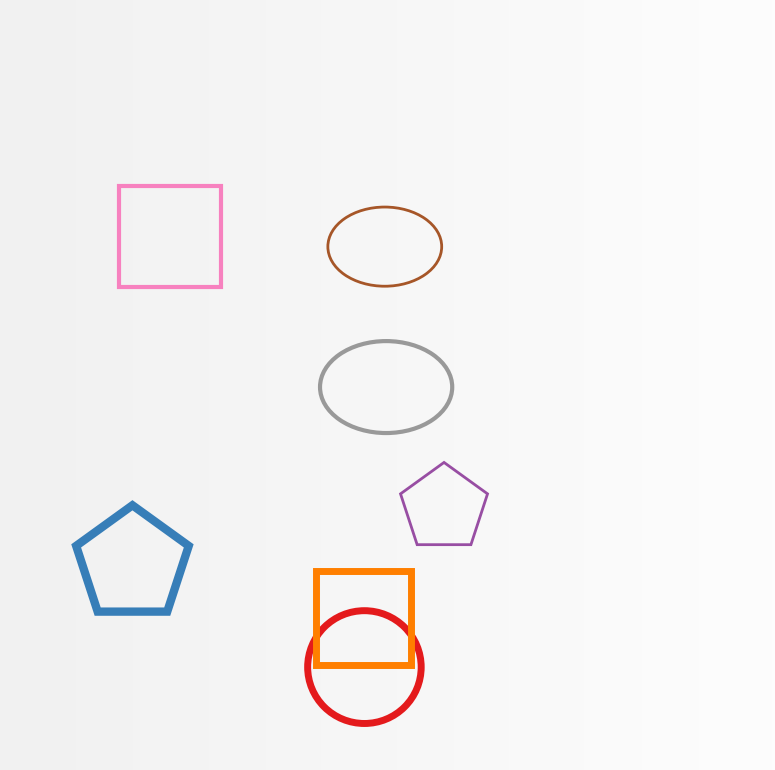[{"shape": "circle", "thickness": 2.5, "radius": 0.37, "center": [0.47, 0.134]}, {"shape": "pentagon", "thickness": 3, "radius": 0.38, "center": [0.171, 0.267]}, {"shape": "pentagon", "thickness": 1, "radius": 0.3, "center": [0.573, 0.34]}, {"shape": "square", "thickness": 2.5, "radius": 0.31, "center": [0.47, 0.197]}, {"shape": "oval", "thickness": 1, "radius": 0.37, "center": [0.496, 0.68]}, {"shape": "square", "thickness": 1.5, "radius": 0.33, "center": [0.22, 0.693]}, {"shape": "oval", "thickness": 1.5, "radius": 0.43, "center": [0.498, 0.497]}]